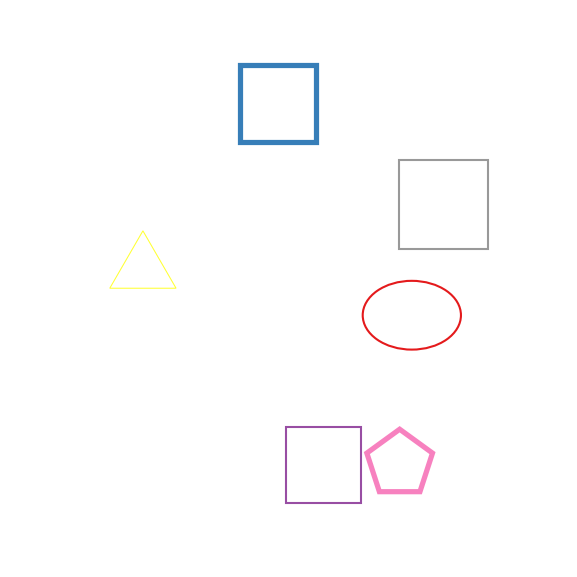[{"shape": "oval", "thickness": 1, "radius": 0.43, "center": [0.713, 0.453]}, {"shape": "square", "thickness": 2.5, "radius": 0.33, "center": [0.481, 0.82]}, {"shape": "square", "thickness": 1, "radius": 0.33, "center": [0.56, 0.194]}, {"shape": "triangle", "thickness": 0.5, "radius": 0.33, "center": [0.247, 0.533]}, {"shape": "pentagon", "thickness": 2.5, "radius": 0.3, "center": [0.692, 0.196]}, {"shape": "square", "thickness": 1, "radius": 0.39, "center": [0.768, 0.645]}]